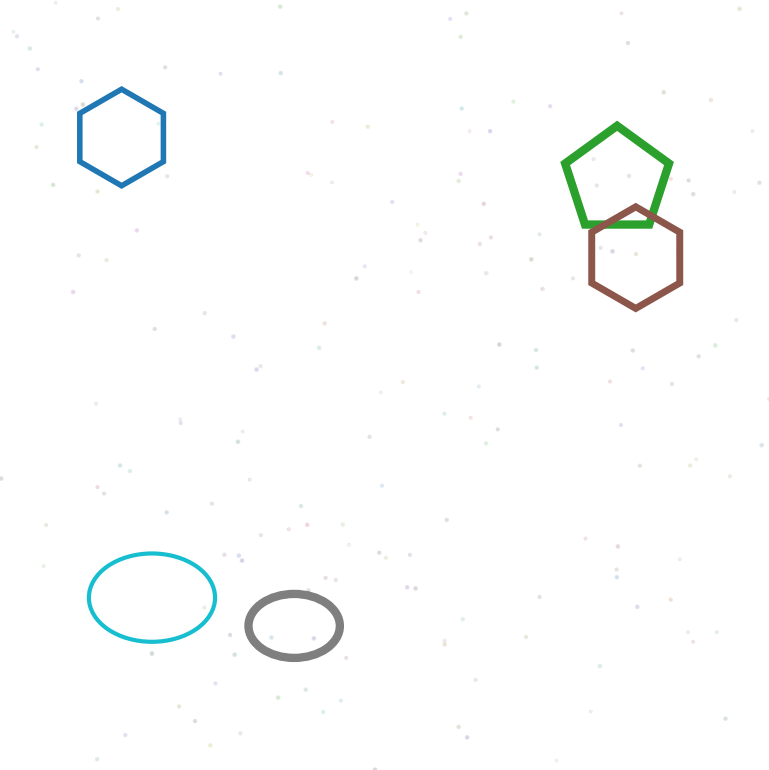[{"shape": "hexagon", "thickness": 2, "radius": 0.31, "center": [0.158, 0.821]}, {"shape": "pentagon", "thickness": 3, "radius": 0.35, "center": [0.801, 0.766]}, {"shape": "hexagon", "thickness": 2.5, "radius": 0.33, "center": [0.826, 0.665]}, {"shape": "oval", "thickness": 3, "radius": 0.3, "center": [0.382, 0.187]}, {"shape": "oval", "thickness": 1.5, "radius": 0.41, "center": [0.197, 0.224]}]